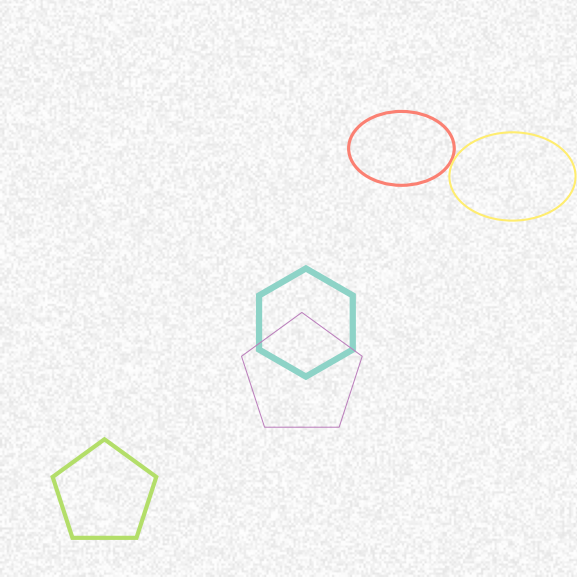[{"shape": "hexagon", "thickness": 3, "radius": 0.47, "center": [0.53, 0.441]}, {"shape": "oval", "thickness": 1.5, "radius": 0.46, "center": [0.695, 0.742]}, {"shape": "pentagon", "thickness": 2, "radius": 0.47, "center": [0.181, 0.144]}, {"shape": "pentagon", "thickness": 0.5, "radius": 0.55, "center": [0.523, 0.348]}, {"shape": "oval", "thickness": 1, "radius": 0.55, "center": [0.887, 0.694]}]